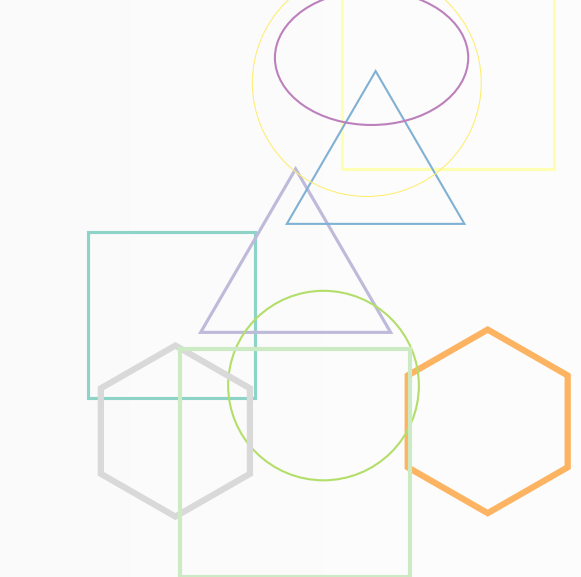[{"shape": "square", "thickness": 1.5, "radius": 0.72, "center": [0.295, 0.453]}, {"shape": "square", "thickness": 1.5, "radius": 0.91, "center": [0.77, 0.889]}, {"shape": "triangle", "thickness": 1.5, "radius": 0.94, "center": [0.509, 0.518]}, {"shape": "triangle", "thickness": 1, "radius": 0.88, "center": [0.646, 0.7]}, {"shape": "hexagon", "thickness": 3, "radius": 0.79, "center": [0.839, 0.269]}, {"shape": "circle", "thickness": 1, "radius": 0.82, "center": [0.557, 0.332]}, {"shape": "hexagon", "thickness": 3, "radius": 0.74, "center": [0.302, 0.253]}, {"shape": "oval", "thickness": 1, "radius": 0.83, "center": [0.639, 0.899]}, {"shape": "square", "thickness": 2, "radius": 0.99, "center": [0.508, 0.198]}, {"shape": "circle", "thickness": 0.5, "radius": 0.98, "center": [0.631, 0.856]}]